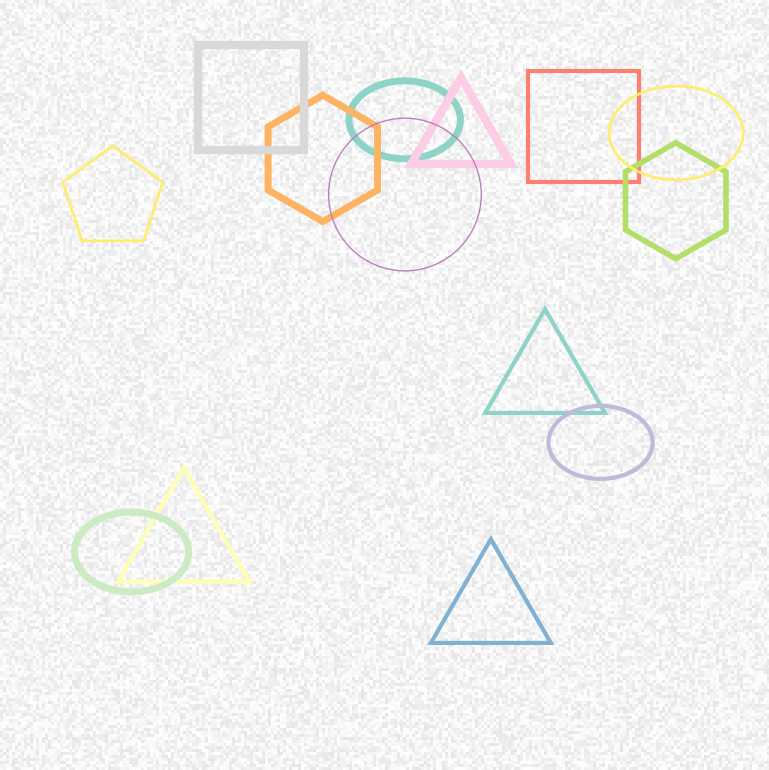[{"shape": "oval", "thickness": 2.5, "radius": 0.36, "center": [0.526, 0.844]}, {"shape": "triangle", "thickness": 1.5, "radius": 0.45, "center": [0.708, 0.509]}, {"shape": "triangle", "thickness": 1.5, "radius": 0.49, "center": [0.238, 0.294]}, {"shape": "oval", "thickness": 1.5, "radius": 0.34, "center": [0.78, 0.425]}, {"shape": "square", "thickness": 1.5, "radius": 0.36, "center": [0.758, 0.836]}, {"shape": "triangle", "thickness": 1.5, "radius": 0.45, "center": [0.637, 0.21]}, {"shape": "hexagon", "thickness": 2.5, "radius": 0.41, "center": [0.419, 0.794]}, {"shape": "hexagon", "thickness": 2, "radius": 0.38, "center": [0.878, 0.739]}, {"shape": "triangle", "thickness": 3, "radius": 0.37, "center": [0.599, 0.824]}, {"shape": "square", "thickness": 3, "radius": 0.34, "center": [0.326, 0.873]}, {"shape": "circle", "thickness": 0.5, "radius": 0.5, "center": [0.526, 0.747]}, {"shape": "oval", "thickness": 2.5, "radius": 0.37, "center": [0.171, 0.283]}, {"shape": "pentagon", "thickness": 1, "radius": 0.34, "center": [0.146, 0.742]}, {"shape": "oval", "thickness": 1, "radius": 0.43, "center": [0.878, 0.827]}]